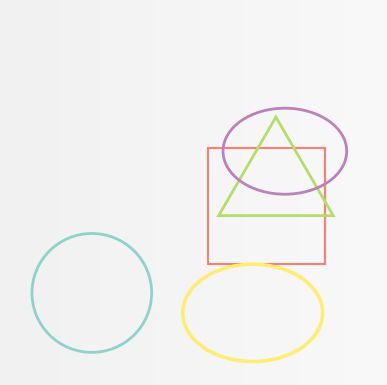[{"shape": "circle", "thickness": 2, "radius": 0.77, "center": [0.237, 0.239]}, {"shape": "square", "thickness": 1.5, "radius": 0.75, "center": [0.688, 0.464]}, {"shape": "triangle", "thickness": 2, "radius": 0.85, "center": [0.712, 0.525]}, {"shape": "oval", "thickness": 2, "radius": 0.8, "center": [0.735, 0.607]}, {"shape": "oval", "thickness": 2.5, "radius": 0.9, "center": [0.652, 0.187]}]